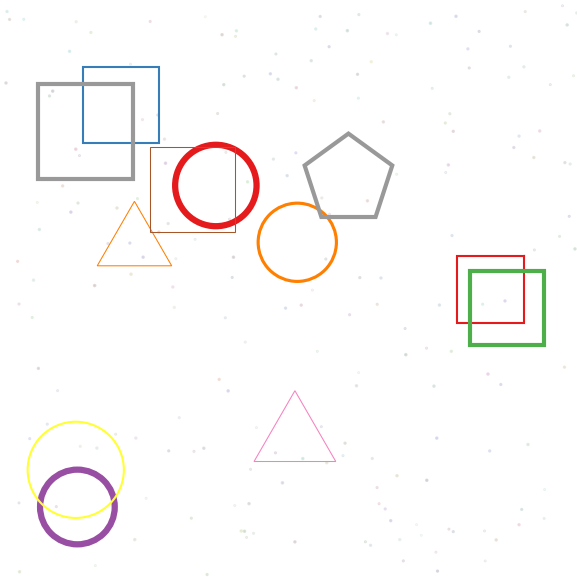[{"shape": "circle", "thickness": 3, "radius": 0.35, "center": [0.374, 0.678]}, {"shape": "square", "thickness": 1, "radius": 0.29, "center": [0.85, 0.498]}, {"shape": "square", "thickness": 1, "radius": 0.33, "center": [0.209, 0.817]}, {"shape": "square", "thickness": 2, "radius": 0.32, "center": [0.878, 0.466]}, {"shape": "circle", "thickness": 3, "radius": 0.32, "center": [0.134, 0.121]}, {"shape": "triangle", "thickness": 0.5, "radius": 0.37, "center": [0.233, 0.576]}, {"shape": "circle", "thickness": 1.5, "radius": 0.34, "center": [0.515, 0.58]}, {"shape": "circle", "thickness": 1, "radius": 0.42, "center": [0.131, 0.186]}, {"shape": "square", "thickness": 0.5, "radius": 0.37, "center": [0.334, 0.671]}, {"shape": "triangle", "thickness": 0.5, "radius": 0.41, "center": [0.511, 0.241]}, {"shape": "square", "thickness": 2, "radius": 0.41, "center": [0.148, 0.771]}, {"shape": "pentagon", "thickness": 2, "radius": 0.4, "center": [0.603, 0.688]}]